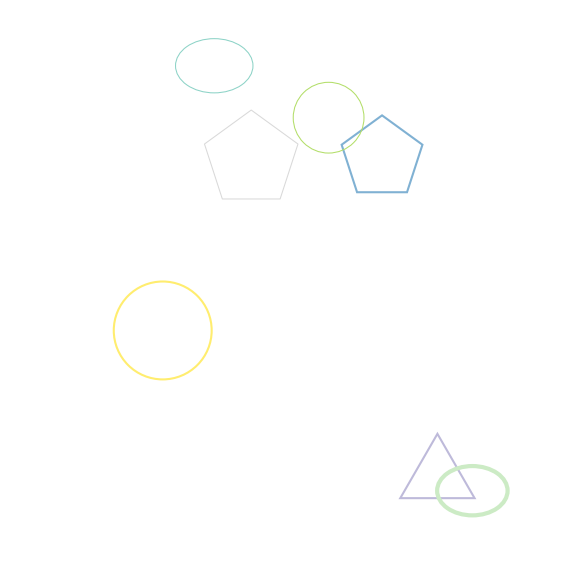[{"shape": "oval", "thickness": 0.5, "radius": 0.34, "center": [0.371, 0.885]}, {"shape": "triangle", "thickness": 1, "radius": 0.37, "center": [0.757, 0.174]}, {"shape": "pentagon", "thickness": 1, "radius": 0.37, "center": [0.662, 0.726]}, {"shape": "circle", "thickness": 0.5, "radius": 0.31, "center": [0.569, 0.795]}, {"shape": "pentagon", "thickness": 0.5, "radius": 0.43, "center": [0.435, 0.723]}, {"shape": "oval", "thickness": 2, "radius": 0.3, "center": [0.818, 0.149]}, {"shape": "circle", "thickness": 1, "radius": 0.42, "center": [0.282, 0.427]}]